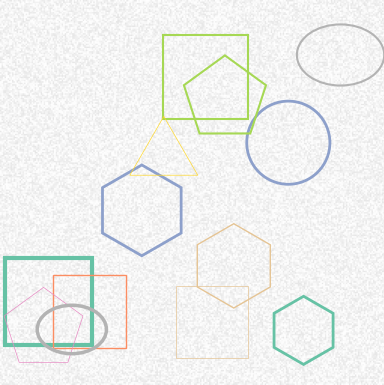[{"shape": "hexagon", "thickness": 2, "radius": 0.44, "center": [0.789, 0.142]}, {"shape": "square", "thickness": 3, "radius": 0.57, "center": [0.126, 0.217]}, {"shape": "square", "thickness": 1, "radius": 0.48, "center": [0.232, 0.191]}, {"shape": "circle", "thickness": 2, "radius": 0.54, "center": [0.749, 0.629]}, {"shape": "hexagon", "thickness": 2, "radius": 0.59, "center": [0.368, 0.454]}, {"shape": "pentagon", "thickness": 0.5, "radius": 0.54, "center": [0.113, 0.146]}, {"shape": "square", "thickness": 1.5, "radius": 0.55, "center": [0.534, 0.799]}, {"shape": "pentagon", "thickness": 1.5, "radius": 0.56, "center": [0.584, 0.744]}, {"shape": "triangle", "thickness": 0.5, "radius": 0.51, "center": [0.425, 0.596]}, {"shape": "hexagon", "thickness": 1, "radius": 0.55, "center": [0.607, 0.309]}, {"shape": "square", "thickness": 0.5, "radius": 0.47, "center": [0.55, 0.164]}, {"shape": "oval", "thickness": 2.5, "radius": 0.45, "center": [0.187, 0.144]}, {"shape": "oval", "thickness": 1.5, "radius": 0.57, "center": [0.885, 0.857]}]